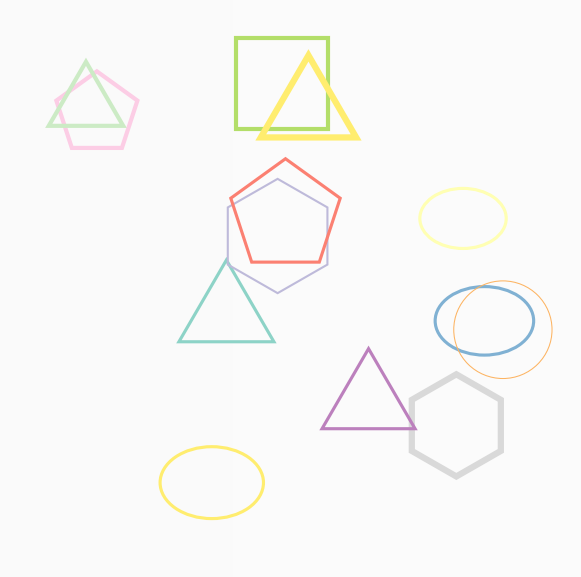[{"shape": "triangle", "thickness": 1.5, "radius": 0.47, "center": [0.39, 0.455]}, {"shape": "oval", "thickness": 1.5, "radius": 0.37, "center": [0.797, 0.621]}, {"shape": "hexagon", "thickness": 1, "radius": 0.49, "center": [0.478, 0.59]}, {"shape": "pentagon", "thickness": 1.5, "radius": 0.49, "center": [0.491, 0.625]}, {"shape": "oval", "thickness": 1.5, "radius": 0.42, "center": [0.833, 0.444]}, {"shape": "circle", "thickness": 0.5, "radius": 0.42, "center": [0.865, 0.428]}, {"shape": "square", "thickness": 2, "radius": 0.4, "center": [0.485, 0.855]}, {"shape": "pentagon", "thickness": 2, "radius": 0.37, "center": [0.167, 0.802]}, {"shape": "hexagon", "thickness": 3, "radius": 0.44, "center": [0.785, 0.263]}, {"shape": "triangle", "thickness": 1.5, "radius": 0.46, "center": [0.634, 0.303]}, {"shape": "triangle", "thickness": 2, "radius": 0.37, "center": [0.148, 0.818]}, {"shape": "oval", "thickness": 1.5, "radius": 0.44, "center": [0.364, 0.163]}, {"shape": "triangle", "thickness": 3, "radius": 0.47, "center": [0.531, 0.809]}]